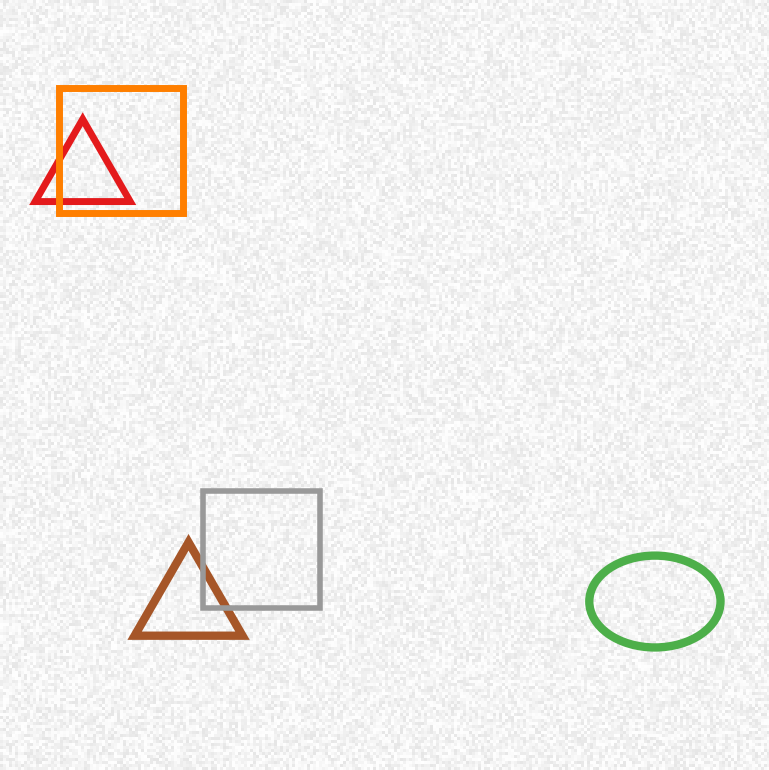[{"shape": "triangle", "thickness": 2.5, "radius": 0.36, "center": [0.107, 0.774]}, {"shape": "oval", "thickness": 3, "radius": 0.43, "center": [0.851, 0.219]}, {"shape": "square", "thickness": 2.5, "radius": 0.4, "center": [0.157, 0.804]}, {"shape": "triangle", "thickness": 3, "radius": 0.4, "center": [0.245, 0.215]}, {"shape": "square", "thickness": 2, "radius": 0.38, "center": [0.34, 0.287]}]